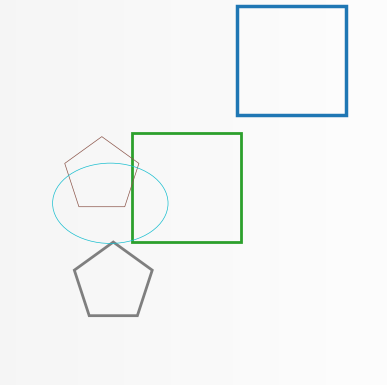[{"shape": "square", "thickness": 2.5, "radius": 0.71, "center": [0.752, 0.842]}, {"shape": "square", "thickness": 2, "radius": 0.7, "center": [0.481, 0.513]}, {"shape": "pentagon", "thickness": 0.5, "radius": 0.5, "center": [0.263, 0.544]}, {"shape": "pentagon", "thickness": 2, "radius": 0.53, "center": [0.292, 0.266]}, {"shape": "oval", "thickness": 0.5, "radius": 0.74, "center": [0.285, 0.472]}]